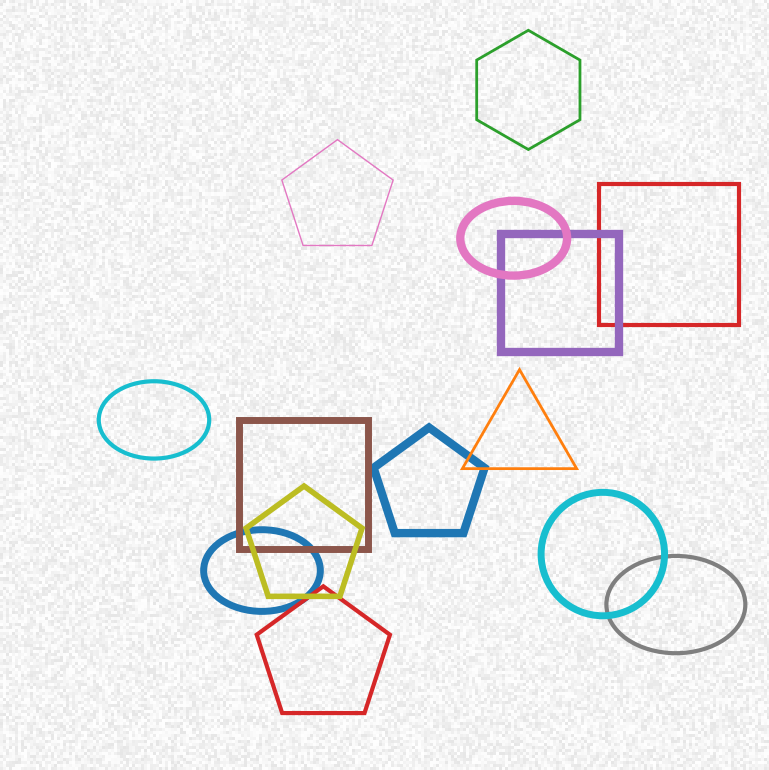[{"shape": "oval", "thickness": 2.5, "radius": 0.38, "center": [0.34, 0.259]}, {"shape": "pentagon", "thickness": 3, "radius": 0.38, "center": [0.557, 0.369]}, {"shape": "triangle", "thickness": 1, "radius": 0.43, "center": [0.675, 0.434]}, {"shape": "hexagon", "thickness": 1, "radius": 0.39, "center": [0.686, 0.883]}, {"shape": "square", "thickness": 1.5, "radius": 0.46, "center": [0.869, 0.669]}, {"shape": "pentagon", "thickness": 1.5, "radius": 0.45, "center": [0.42, 0.148]}, {"shape": "square", "thickness": 3, "radius": 0.38, "center": [0.727, 0.619]}, {"shape": "square", "thickness": 2.5, "radius": 0.42, "center": [0.394, 0.371]}, {"shape": "oval", "thickness": 3, "radius": 0.35, "center": [0.667, 0.691]}, {"shape": "pentagon", "thickness": 0.5, "radius": 0.38, "center": [0.438, 0.743]}, {"shape": "oval", "thickness": 1.5, "radius": 0.45, "center": [0.878, 0.215]}, {"shape": "pentagon", "thickness": 2, "radius": 0.4, "center": [0.395, 0.29]}, {"shape": "circle", "thickness": 2.5, "radius": 0.4, "center": [0.783, 0.28]}, {"shape": "oval", "thickness": 1.5, "radius": 0.36, "center": [0.2, 0.455]}]